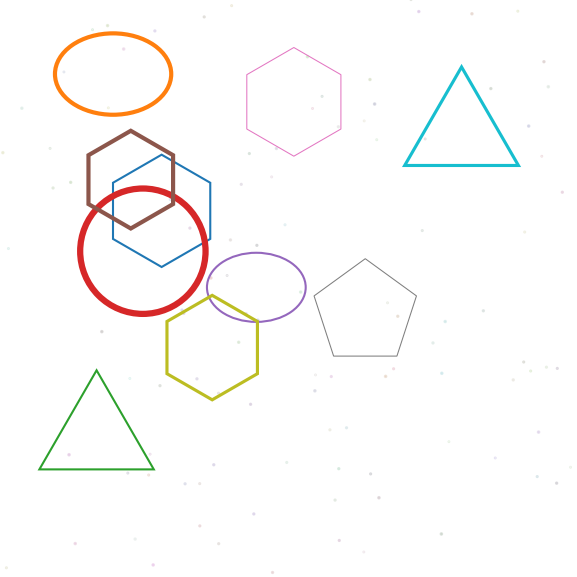[{"shape": "hexagon", "thickness": 1, "radius": 0.49, "center": [0.28, 0.634]}, {"shape": "oval", "thickness": 2, "radius": 0.5, "center": [0.196, 0.871]}, {"shape": "triangle", "thickness": 1, "radius": 0.57, "center": [0.167, 0.244]}, {"shape": "circle", "thickness": 3, "radius": 0.54, "center": [0.247, 0.564]}, {"shape": "oval", "thickness": 1, "radius": 0.43, "center": [0.444, 0.502]}, {"shape": "hexagon", "thickness": 2, "radius": 0.42, "center": [0.226, 0.688]}, {"shape": "hexagon", "thickness": 0.5, "radius": 0.47, "center": [0.509, 0.823]}, {"shape": "pentagon", "thickness": 0.5, "radius": 0.47, "center": [0.632, 0.458]}, {"shape": "hexagon", "thickness": 1.5, "radius": 0.45, "center": [0.367, 0.397]}, {"shape": "triangle", "thickness": 1.5, "radius": 0.57, "center": [0.799, 0.769]}]